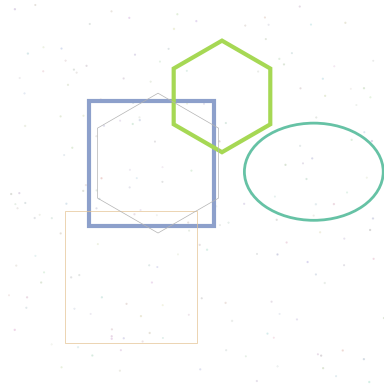[{"shape": "oval", "thickness": 2, "radius": 0.9, "center": [0.815, 0.554]}, {"shape": "square", "thickness": 3, "radius": 0.81, "center": [0.394, 0.575]}, {"shape": "hexagon", "thickness": 3, "radius": 0.72, "center": [0.577, 0.75]}, {"shape": "square", "thickness": 0.5, "radius": 0.86, "center": [0.34, 0.281]}, {"shape": "hexagon", "thickness": 0.5, "radius": 0.91, "center": [0.41, 0.576]}]